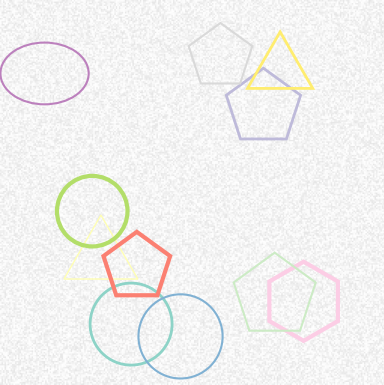[{"shape": "circle", "thickness": 2, "radius": 0.53, "center": [0.341, 0.158]}, {"shape": "triangle", "thickness": 1, "radius": 0.55, "center": [0.262, 0.331]}, {"shape": "pentagon", "thickness": 2, "radius": 0.51, "center": [0.684, 0.721]}, {"shape": "pentagon", "thickness": 3, "radius": 0.46, "center": [0.355, 0.307]}, {"shape": "circle", "thickness": 1.5, "radius": 0.55, "center": [0.469, 0.126]}, {"shape": "circle", "thickness": 3, "radius": 0.46, "center": [0.24, 0.452]}, {"shape": "hexagon", "thickness": 3, "radius": 0.51, "center": [0.789, 0.217]}, {"shape": "pentagon", "thickness": 1.5, "radius": 0.43, "center": [0.573, 0.853]}, {"shape": "oval", "thickness": 1.5, "radius": 0.57, "center": [0.116, 0.809]}, {"shape": "pentagon", "thickness": 1.5, "radius": 0.56, "center": [0.713, 0.232]}, {"shape": "triangle", "thickness": 2, "radius": 0.49, "center": [0.728, 0.819]}]